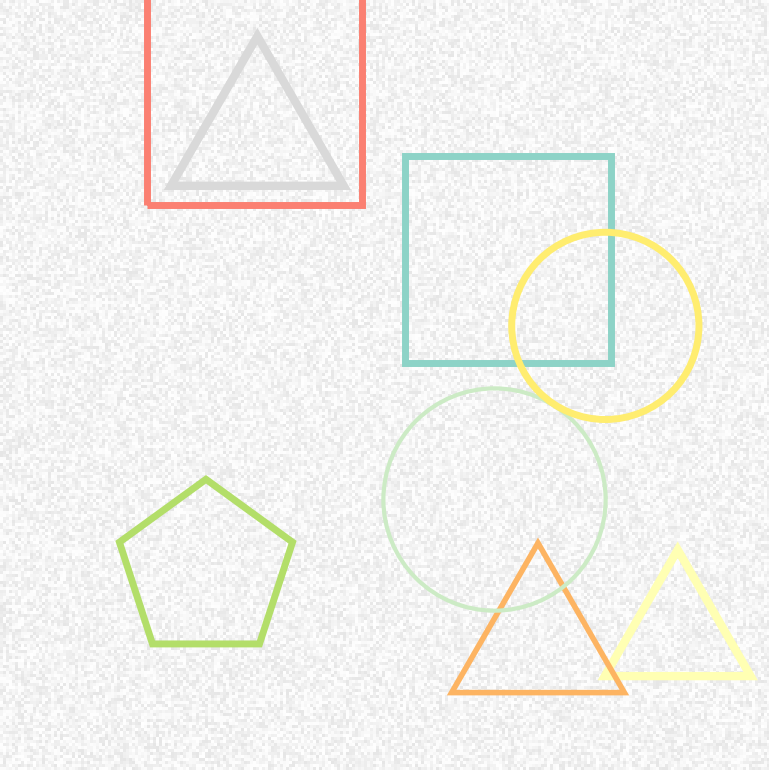[{"shape": "square", "thickness": 2.5, "radius": 0.67, "center": [0.66, 0.663]}, {"shape": "triangle", "thickness": 3, "radius": 0.55, "center": [0.88, 0.177]}, {"shape": "square", "thickness": 2.5, "radius": 0.7, "center": [0.331, 0.873]}, {"shape": "triangle", "thickness": 2, "radius": 0.65, "center": [0.699, 0.165]}, {"shape": "pentagon", "thickness": 2.5, "radius": 0.59, "center": [0.267, 0.259]}, {"shape": "triangle", "thickness": 3, "radius": 0.65, "center": [0.334, 0.823]}, {"shape": "circle", "thickness": 1.5, "radius": 0.72, "center": [0.642, 0.351]}, {"shape": "circle", "thickness": 2.5, "radius": 0.61, "center": [0.786, 0.577]}]